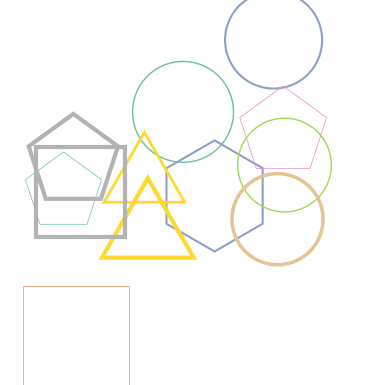[{"shape": "circle", "thickness": 1, "radius": 0.66, "center": [0.475, 0.709]}, {"shape": "pentagon", "thickness": 0.5, "radius": 0.52, "center": [0.165, 0.501]}, {"shape": "square", "thickness": 0.5, "radius": 0.69, "center": [0.197, 0.12]}, {"shape": "hexagon", "thickness": 1.5, "radius": 0.72, "center": [0.557, 0.491]}, {"shape": "circle", "thickness": 1.5, "radius": 0.63, "center": [0.711, 0.896]}, {"shape": "pentagon", "thickness": 0.5, "radius": 0.59, "center": [0.735, 0.658]}, {"shape": "circle", "thickness": 1, "radius": 0.61, "center": [0.739, 0.571]}, {"shape": "triangle", "thickness": 2, "radius": 0.6, "center": [0.375, 0.535]}, {"shape": "triangle", "thickness": 3, "radius": 0.69, "center": [0.384, 0.4]}, {"shape": "circle", "thickness": 2.5, "radius": 0.59, "center": [0.721, 0.431]}, {"shape": "pentagon", "thickness": 3, "radius": 0.61, "center": [0.19, 0.582]}, {"shape": "square", "thickness": 3, "radius": 0.58, "center": [0.209, 0.5]}]